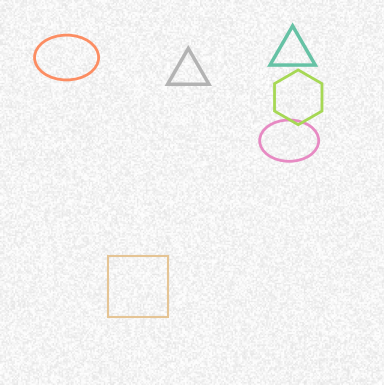[{"shape": "triangle", "thickness": 2.5, "radius": 0.34, "center": [0.76, 0.865]}, {"shape": "oval", "thickness": 2, "radius": 0.42, "center": [0.173, 0.851]}, {"shape": "oval", "thickness": 2, "radius": 0.38, "center": [0.751, 0.635]}, {"shape": "hexagon", "thickness": 2, "radius": 0.36, "center": [0.775, 0.747]}, {"shape": "square", "thickness": 1.5, "radius": 0.4, "center": [0.359, 0.256]}, {"shape": "triangle", "thickness": 2.5, "radius": 0.31, "center": [0.489, 0.812]}]